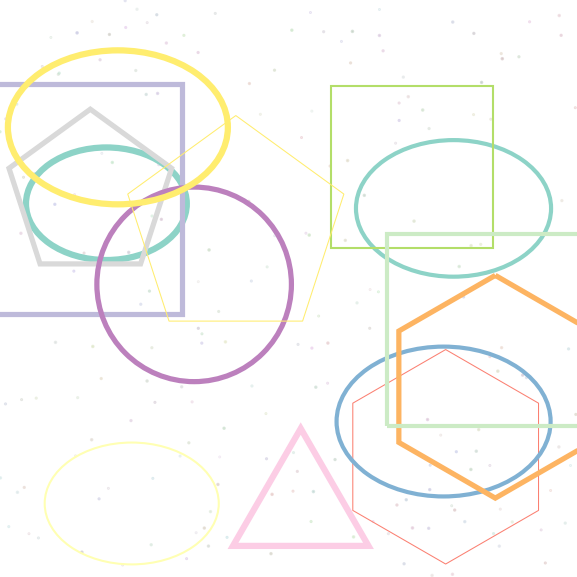[{"shape": "oval", "thickness": 3, "radius": 0.7, "center": [0.184, 0.646]}, {"shape": "oval", "thickness": 2, "radius": 0.84, "center": [0.785, 0.638]}, {"shape": "oval", "thickness": 1, "radius": 0.75, "center": [0.228, 0.127]}, {"shape": "square", "thickness": 2.5, "radius": 1.0, "center": [0.116, 0.654]}, {"shape": "hexagon", "thickness": 0.5, "radius": 0.93, "center": [0.772, 0.208]}, {"shape": "oval", "thickness": 2, "radius": 0.93, "center": [0.768, 0.269]}, {"shape": "hexagon", "thickness": 2.5, "radius": 0.96, "center": [0.858, 0.329]}, {"shape": "square", "thickness": 1, "radius": 0.7, "center": [0.713, 0.709]}, {"shape": "triangle", "thickness": 3, "radius": 0.68, "center": [0.521, 0.122]}, {"shape": "pentagon", "thickness": 2.5, "radius": 0.74, "center": [0.156, 0.662]}, {"shape": "circle", "thickness": 2.5, "radius": 0.84, "center": [0.336, 0.507]}, {"shape": "square", "thickness": 2, "radius": 0.83, "center": [0.837, 0.428]}, {"shape": "pentagon", "thickness": 0.5, "radius": 0.98, "center": [0.408, 0.602]}, {"shape": "oval", "thickness": 3, "radius": 0.95, "center": [0.204, 0.779]}]